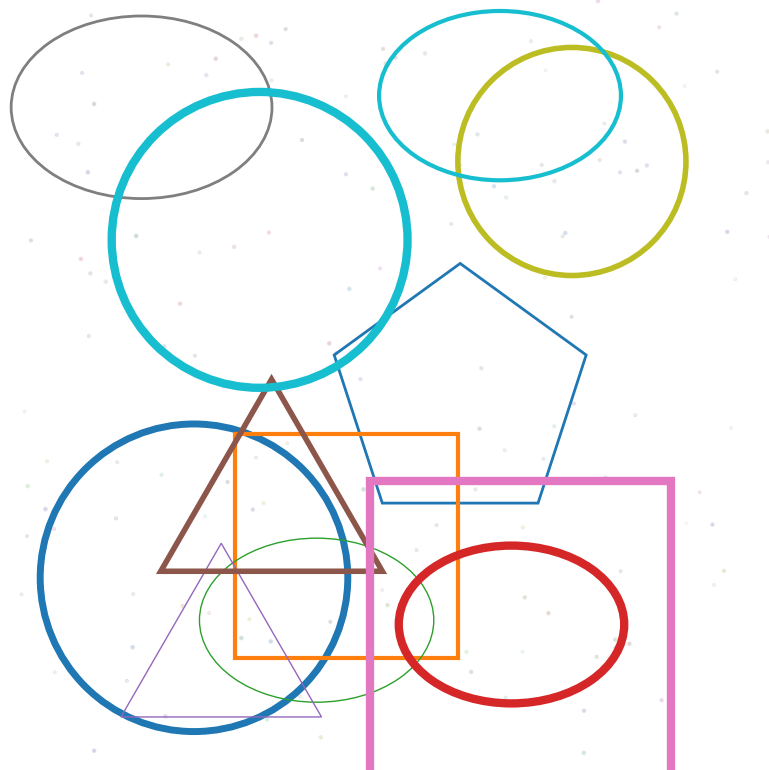[{"shape": "circle", "thickness": 2.5, "radius": 1.0, "center": [0.252, 0.25]}, {"shape": "pentagon", "thickness": 1, "radius": 0.86, "center": [0.598, 0.486]}, {"shape": "square", "thickness": 1.5, "radius": 0.72, "center": [0.45, 0.291]}, {"shape": "oval", "thickness": 0.5, "radius": 0.76, "center": [0.411, 0.195]}, {"shape": "oval", "thickness": 3, "radius": 0.73, "center": [0.664, 0.189]}, {"shape": "triangle", "thickness": 0.5, "radius": 0.75, "center": [0.287, 0.144]}, {"shape": "triangle", "thickness": 2, "radius": 0.83, "center": [0.353, 0.341]}, {"shape": "square", "thickness": 3, "radius": 0.98, "center": [0.676, 0.181]}, {"shape": "oval", "thickness": 1, "radius": 0.85, "center": [0.184, 0.861]}, {"shape": "circle", "thickness": 2, "radius": 0.74, "center": [0.743, 0.79]}, {"shape": "oval", "thickness": 1.5, "radius": 0.79, "center": [0.649, 0.876]}, {"shape": "circle", "thickness": 3, "radius": 0.96, "center": [0.337, 0.688]}]